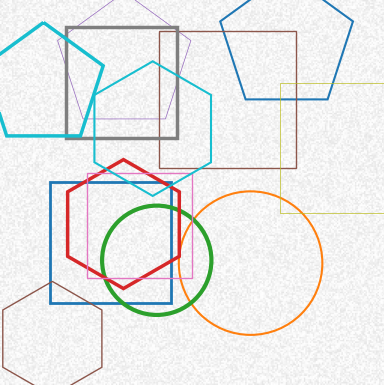[{"shape": "pentagon", "thickness": 1.5, "radius": 0.91, "center": [0.744, 0.888]}, {"shape": "square", "thickness": 2, "radius": 0.79, "center": [0.286, 0.37]}, {"shape": "circle", "thickness": 1.5, "radius": 0.93, "center": [0.651, 0.317]}, {"shape": "circle", "thickness": 3, "radius": 0.71, "center": [0.407, 0.324]}, {"shape": "hexagon", "thickness": 2.5, "radius": 0.84, "center": [0.321, 0.418]}, {"shape": "pentagon", "thickness": 0.5, "radius": 0.91, "center": [0.323, 0.838]}, {"shape": "square", "thickness": 1, "radius": 0.89, "center": [0.59, 0.742]}, {"shape": "hexagon", "thickness": 1, "radius": 0.74, "center": [0.136, 0.12]}, {"shape": "square", "thickness": 1, "radius": 0.68, "center": [0.362, 0.414]}, {"shape": "square", "thickness": 2.5, "radius": 0.72, "center": [0.316, 0.786]}, {"shape": "square", "thickness": 0.5, "radius": 0.84, "center": [0.896, 0.615]}, {"shape": "hexagon", "thickness": 1.5, "radius": 0.87, "center": [0.397, 0.666]}, {"shape": "pentagon", "thickness": 2.5, "radius": 0.81, "center": [0.113, 0.779]}]